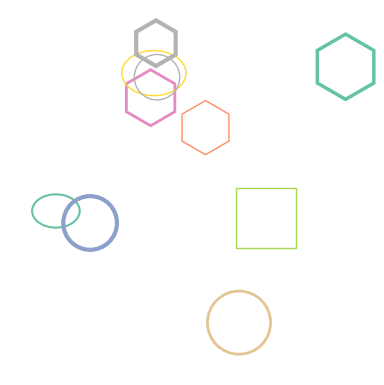[{"shape": "oval", "thickness": 1.5, "radius": 0.31, "center": [0.145, 0.452]}, {"shape": "hexagon", "thickness": 2.5, "radius": 0.42, "center": [0.898, 0.827]}, {"shape": "hexagon", "thickness": 1, "radius": 0.35, "center": [0.534, 0.668]}, {"shape": "circle", "thickness": 3, "radius": 0.35, "center": [0.234, 0.421]}, {"shape": "hexagon", "thickness": 2, "radius": 0.36, "center": [0.391, 0.746]}, {"shape": "square", "thickness": 1, "radius": 0.39, "center": [0.69, 0.435]}, {"shape": "oval", "thickness": 1, "radius": 0.42, "center": [0.4, 0.81]}, {"shape": "circle", "thickness": 2, "radius": 0.41, "center": [0.621, 0.162]}, {"shape": "circle", "thickness": 1, "radius": 0.29, "center": [0.408, 0.799]}, {"shape": "hexagon", "thickness": 3, "radius": 0.3, "center": [0.405, 0.888]}]